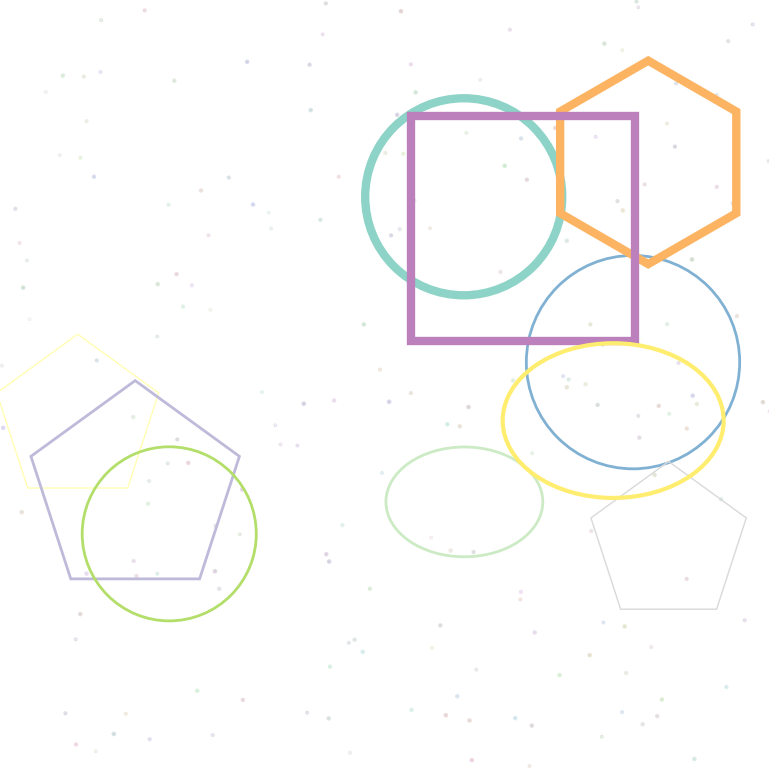[{"shape": "circle", "thickness": 3, "radius": 0.64, "center": [0.602, 0.744]}, {"shape": "pentagon", "thickness": 0.5, "radius": 0.55, "center": [0.101, 0.456]}, {"shape": "pentagon", "thickness": 1, "radius": 0.71, "center": [0.176, 0.363]}, {"shape": "circle", "thickness": 1, "radius": 0.69, "center": [0.822, 0.53]}, {"shape": "hexagon", "thickness": 3, "radius": 0.66, "center": [0.842, 0.789]}, {"shape": "circle", "thickness": 1, "radius": 0.57, "center": [0.22, 0.307]}, {"shape": "pentagon", "thickness": 0.5, "radius": 0.53, "center": [0.868, 0.295]}, {"shape": "square", "thickness": 3, "radius": 0.73, "center": [0.679, 0.704]}, {"shape": "oval", "thickness": 1, "radius": 0.51, "center": [0.603, 0.348]}, {"shape": "oval", "thickness": 1.5, "radius": 0.72, "center": [0.796, 0.454]}]